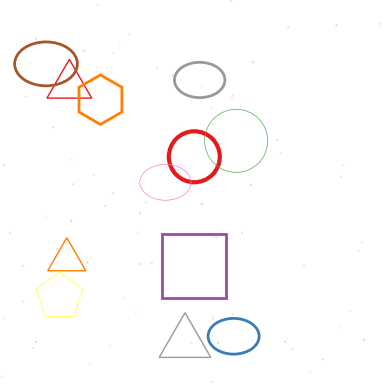[{"shape": "triangle", "thickness": 1, "radius": 0.34, "center": [0.18, 0.779]}, {"shape": "circle", "thickness": 3, "radius": 0.33, "center": [0.505, 0.593]}, {"shape": "oval", "thickness": 2, "radius": 0.33, "center": [0.607, 0.127]}, {"shape": "circle", "thickness": 0.5, "radius": 0.41, "center": [0.613, 0.634]}, {"shape": "square", "thickness": 2, "radius": 0.41, "center": [0.503, 0.309]}, {"shape": "triangle", "thickness": 1, "radius": 0.29, "center": [0.173, 0.325]}, {"shape": "hexagon", "thickness": 2, "radius": 0.32, "center": [0.261, 0.741]}, {"shape": "pentagon", "thickness": 0.5, "radius": 0.32, "center": [0.154, 0.229]}, {"shape": "oval", "thickness": 2, "radius": 0.41, "center": [0.12, 0.834]}, {"shape": "oval", "thickness": 0.5, "radius": 0.33, "center": [0.43, 0.526]}, {"shape": "oval", "thickness": 2, "radius": 0.33, "center": [0.519, 0.792]}, {"shape": "triangle", "thickness": 1, "radius": 0.39, "center": [0.481, 0.11]}]